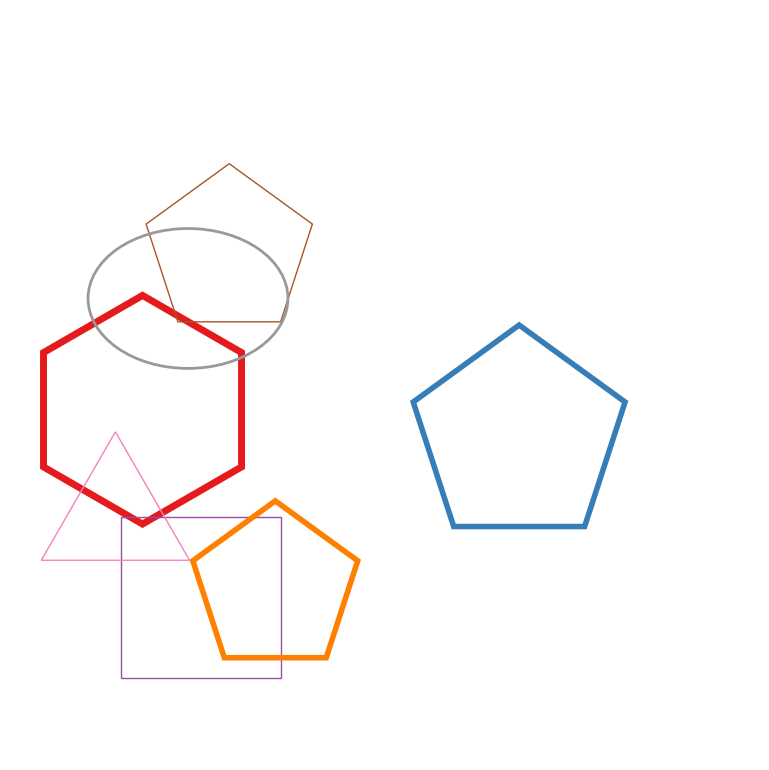[{"shape": "hexagon", "thickness": 2.5, "radius": 0.74, "center": [0.185, 0.468]}, {"shape": "pentagon", "thickness": 2, "radius": 0.72, "center": [0.674, 0.433]}, {"shape": "square", "thickness": 0.5, "radius": 0.52, "center": [0.261, 0.224]}, {"shape": "pentagon", "thickness": 2, "radius": 0.56, "center": [0.357, 0.237]}, {"shape": "pentagon", "thickness": 0.5, "radius": 0.57, "center": [0.298, 0.674]}, {"shape": "triangle", "thickness": 0.5, "radius": 0.56, "center": [0.15, 0.328]}, {"shape": "oval", "thickness": 1, "radius": 0.65, "center": [0.244, 0.612]}]